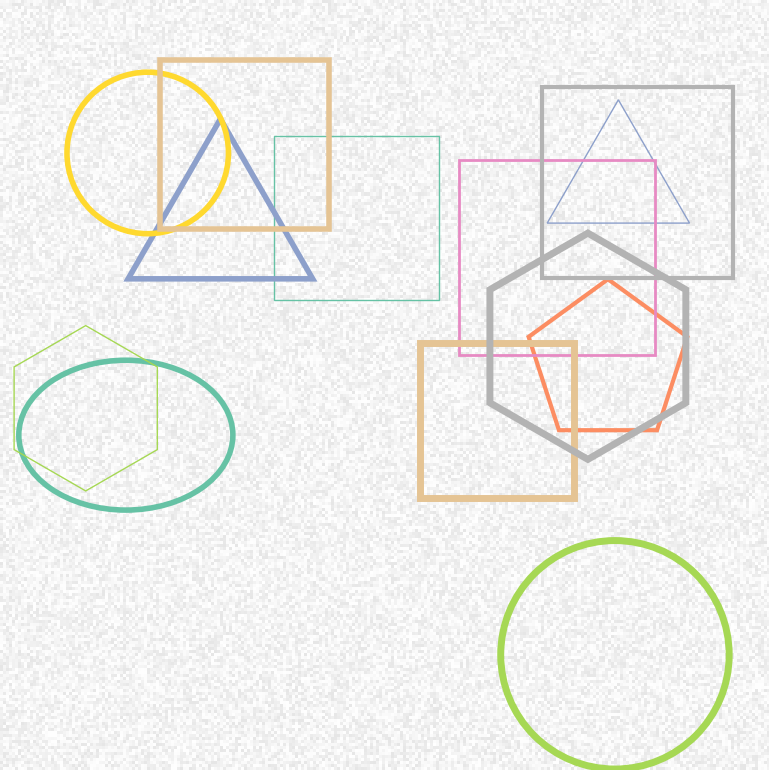[{"shape": "square", "thickness": 0.5, "radius": 0.53, "center": [0.463, 0.717]}, {"shape": "oval", "thickness": 2, "radius": 0.7, "center": [0.163, 0.435]}, {"shape": "pentagon", "thickness": 1.5, "radius": 0.54, "center": [0.79, 0.529]}, {"shape": "triangle", "thickness": 0.5, "radius": 0.53, "center": [0.803, 0.764]}, {"shape": "triangle", "thickness": 2, "radius": 0.69, "center": [0.286, 0.707]}, {"shape": "square", "thickness": 1, "radius": 0.63, "center": [0.723, 0.666]}, {"shape": "hexagon", "thickness": 0.5, "radius": 0.54, "center": [0.111, 0.47]}, {"shape": "circle", "thickness": 2.5, "radius": 0.74, "center": [0.799, 0.15]}, {"shape": "circle", "thickness": 2, "radius": 0.52, "center": [0.192, 0.801]}, {"shape": "square", "thickness": 2.5, "radius": 0.5, "center": [0.645, 0.454]}, {"shape": "square", "thickness": 2, "radius": 0.55, "center": [0.317, 0.813]}, {"shape": "square", "thickness": 1.5, "radius": 0.62, "center": [0.828, 0.763]}, {"shape": "hexagon", "thickness": 2.5, "radius": 0.73, "center": [0.763, 0.55]}]